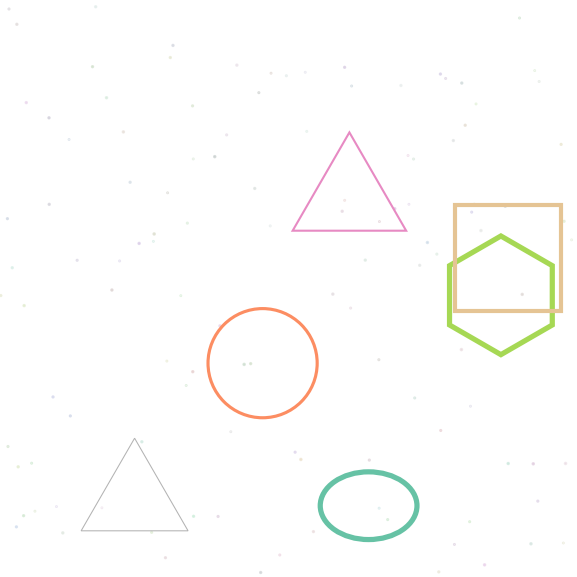[{"shape": "oval", "thickness": 2.5, "radius": 0.42, "center": [0.638, 0.123]}, {"shape": "circle", "thickness": 1.5, "radius": 0.47, "center": [0.455, 0.37]}, {"shape": "triangle", "thickness": 1, "radius": 0.57, "center": [0.605, 0.656]}, {"shape": "hexagon", "thickness": 2.5, "radius": 0.51, "center": [0.867, 0.488]}, {"shape": "square", "thickness": 2, "radius": 0.46, "center": [0.879, 0.552]}, {"shape": "triangle", "thickness": 0.5, "radius": 0.53, "center": [0.233, 0.133]}]